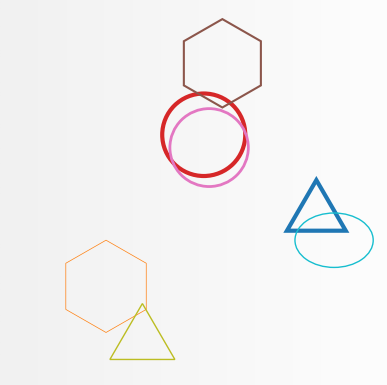[{"shape": "triangle", "thickness": 3, "radius": 0.44, "center": [0.816, 0.445]}, {"shape": "hexagon", "thickness": 0.5, "radius": 0.6, "center": [0.274, 0.256]}, {"shape": "circle", "thickness": 3, "radius": 0.54, "center": [0.526, 0.65]}, {"shape": "hexagon", "thickness": 1.5, "radius": 0.57, "center": [0.574, 0.836]}, {"shape": "circle", "thickness": 2, "radius": 0.51, "center": [0.54, 0.617]}, {"shape": "triangle", "thickness": 1, "radius": 0.48, "center": [0.367, 0.115]}, {"shape": "oval", "thickness": 1, "radius": 0.5, "center": [0.862, 0.376]}]